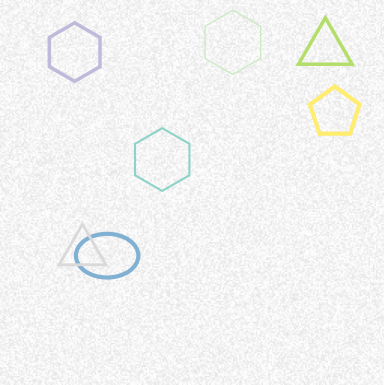[{"shape": "hexagon", "thickness": 1.5, "radius": 0.41, "center": [0.421, 0.586]}, {"shape": "hexagon", "thickness": 2.5, "radius": 0.38, "center": [0.194, 0.865]}, {"shape": "oval", "thickness": 3, "radius": 0.41, "center": [0.278, 0.336]}, {"shape": "triangle", "thickness": 2.5, "radius": 0.4, "center": [0.845, 0.873]}, {"shape": "triangle", "thickness": 2, "radius": 0.35, "center": [0.214, 0.347]}, {"shape": "hexagon", "thickness": 1, "radius": 0.42, "center": [0.605, 0.89]}, {"shape": "pentagon", "thickness": 3, "radius": 0.34, "center": [0.87, 0.708]}]